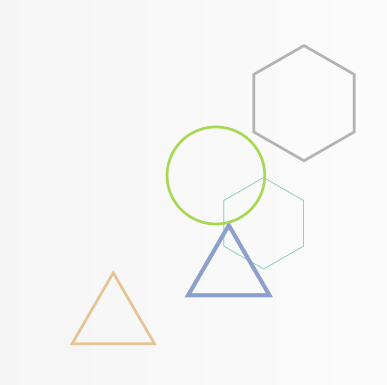[{"shape": "hexagon", "thickness": 0.5, "radius": 0.59, "center": [0.68, 0.42]}, {"shape": "triangle", "thickness": 3, "radius": 0.61, "center": [0.59, 0.294]}, {"shape": "circle", "thickness": 2, "radius": 0.63, "center": [0.557, 0.544]}, {"shape": "triangle", "thickness": 2, "radius": 0.61, "center": [0.292, 0.169]}, {"shape": "hexagon", "thickness": 2, "radius": 0.75, "center": [0.785, 0.732]}]